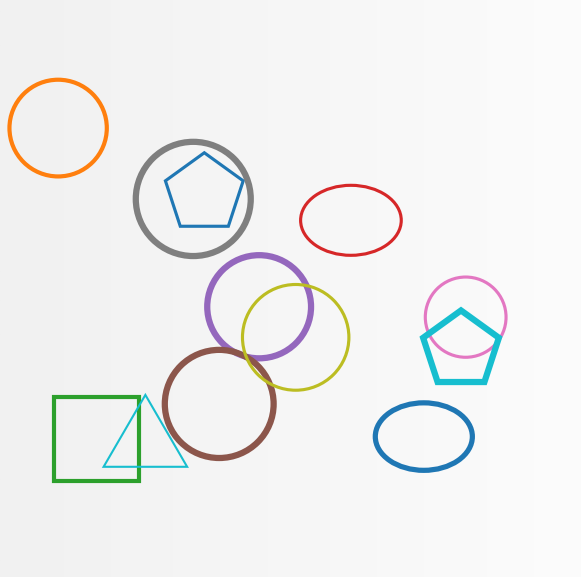[{"shape": "pentagon", "thickness": 1.5, "radius": 0.35, "center": [0.351, 0.664]}, {"shape": "oval", "thickness": 2.5, "radius": 0.42, "center": [0.729, 0.243]}, {"shape": "circle", "thickness": 2, "radius": 0.42, "center": [0.1, 0.777]}, {"shape": "square", "thickness": 2, "radius": 0.37, "center": [0.166, 0.239]}, {"shape": "oval", "thickness": 1.5, "radius": 0.43, "center": [0.604, 0.618]}, {"shape": "circle", "thickness": 3, "radius": 0.45, "center": [0.446, 0.468]}, {"shape": "circle", "thickness": 3, "radius": 0.47, "center": [0.377, 0.3]}, {"shape": "circle", "thickness": 1.5, "radius": 0.35, "center": [0.801, 0.45]}, {"shape": "circle", "thickness": 3, "radius": 0.49, "center": [0.333, 0.655]}, {"shape": "circle", "thickness": 1.5, "radius": 0.46, "center": [0.509, 0.415]}, {"shape": "pentagon", "thickness": 3, "radius": 0.34, "center": [0.793, 0.393]}, {"shape": "triangle", "thickness": 1, "radius": 0.41, "center": [0.25, 0.232]}]